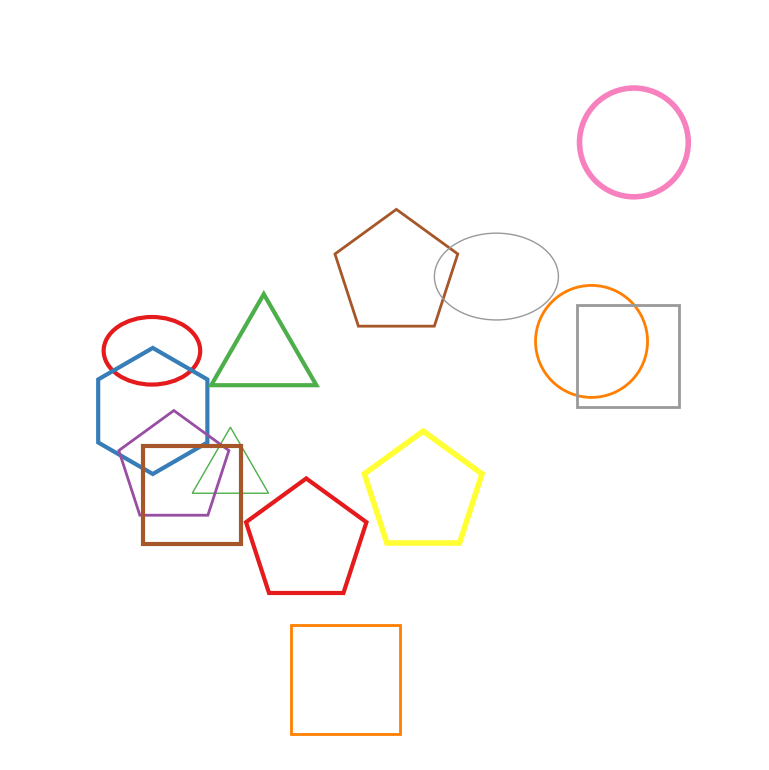[{"shape": "pentagon", "thickness": 1.5, "radius": 0.41, "center": [0.398, 0.296]}, {"shape": "oval", "thickness": 1.5, "radius": 0.31, "center": [0.197, 0.544]}, {"shape": "hexagon", "thickness": 1.5, "radius": 0.41, "center": [0.198, 0.466]}, {"shape": "triangle", "thickness": 1.5, "radius": 0.39, "center": [0.343, 0.539]}, {"shape": "triangle", "thickness": 0.5, "radius": 0.29, "center": [0.299, 0.388]}, {"shape": "pentagon", "thickness": 1, "radius": 0.38, "center": [0.226, 0.392]}, {"shape": "square", "thickness": 1, "radius": 0.35, "center": [0.449, 0.118]}, {"shape": "circle", "thickness": 1, "radius": 0.36, "center": [0.768, 0.557]}, {"shape": "pentagon", "thickness": 2, "radius": 0.4, "center": [0.55, 0.36]}, {"shape": "square", "thickness": 1.5, "radius": 0.32, "center": [0.249, 0.357]}, {"shape": "pentagon", "thickness": 1, "radius": 0.42, "center": [0.515, 0.644]}, {"shape": "circle", "thickness": 2, "radius": 0.35, "center": [0.823, 0.815]}, {"shape": "square", "thickness": 1, "radius": 0.33, "center": [0.815, 0.538]}, {"shape": "oval", "thickness": 0.5, "radius": 0.4, "center": [0.645, 0.641]}]